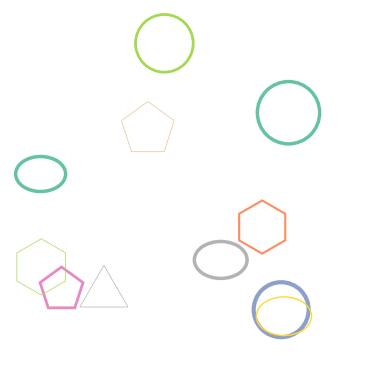[{"shape": "circle", "thickness": 2.5, "radius": 0.4, "center": [0.749, 0.707]}, {"shape": "oval", "thickness": 2.5, "radius": 0.32, "center": [0.106, 0.548]}, {"shape": "hexagon", "thickness": 1.5, "radius": 0.35, "center": [0.681, 0.41]}, {"shape": "circle", "thickness": 3, "radius": 0.36, "center": [0.73, 0.196]}, {"shape": "pentagon", "thickness": 2, "radius": 0.29, "center": [0.16, 0.248]}, {"shape": "circle", "thickness": 2, "radius": 0.37, "center": [0.427, 0.887]}, {"shape": "hexagon", "thickness": 0.5, "radius": 0.37, "center": [0.107, 0.307]}, {"shape": "oval", "thickness": 1, "radius": 0.36, "center": [0.737, 0.179]}, {"shape": "pentagon", "thickness": 0.5, "radius": 0.36, "center": [0.384, 0.664]}, {"shape": "triangle", "thickness": 0.5, "radius": 0.36, "center": [0.27, 0.239]}, {"shape": "oval", "thickness": 2.5, "radius": 0.34, "center": [0.573, 0.325]}]